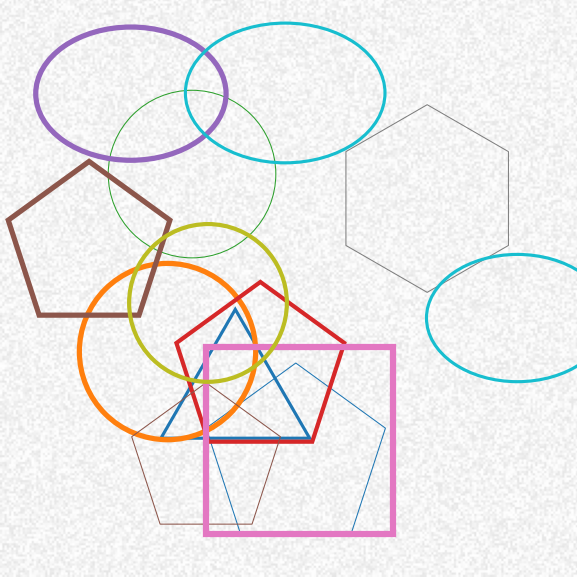[{"shape": "triangle", "thickness": 1.5, "radius": 0.74, "center": [0.407, 0.315]}, {"shape": "pentagon", "thickness": 0.5, "radius": 0.82, "center": [0.512, 0.207]}, {"shape": "circle", "thickness": 2.5, "radius": 0.76, "center": [0.29, 0.39]}, {"shape": "circle", "thickness": 0.5, "radius": 0.73, "center": [0.333, 0.698]}, {"shape": "pentagon", "thickness": 2, "radius": 0.76, "center": [0.451, 0.358]}, {"shape": "oval", "thickness": 2.5, "radius": 0.82, "center": [0.227, 0.837]}, {"shape": "pentagon", "thickness": 2.5, "radius": 0.74, "center": [0.154, 0.572]}, {"shape": "pentagon", "thickness": 0.5, "radius": 0.68, "center": [0.357, 0.201]}, {"shape": "square", "thickness": 3, "radius": 0.81, "center": [0.519, 0.236]}, {"shape": "hexagon", "thickness": 0.5, "radius": 0.81, "center": [0.74, 0.655]}, {"shape": "circle", "thickness": 2, "radius": 0.68, "center": [0.36, 0.475]}, {"shape": "oval", "thickness": 1.5, "radius": 0.79, "center": [0.896, 0.448]}, {"shape": "oval", "thickness": 1.5, "radius": 0.86, "center": [0.494, 0.838]}]